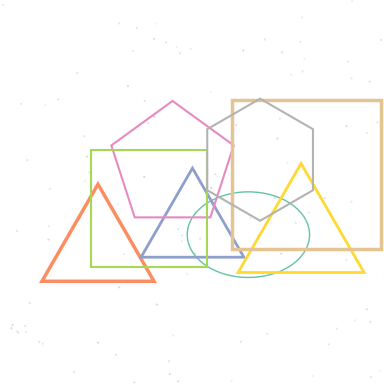[{"shape": "oval", "thickness": 1, "radius": 0.79, "center": [0.645, 0.39]}, {"shape": "triangle", "thickness": 2.5, "radius": 0.84, "center": [0.255, 0.353]}, {"shape": "triangle", "thickness": 2, "radius": 0.77, "center": [0.5, 0.409]}, {"shape": "pentagon", "thickness": 1.5, "radius": 0.84, "center": [0.448, 0.571]}, {"shape": "square", "thickness": 1.5, "radius": 0.76, "center": [0.387, 0.458]}, {"shape": "triangle", "thickness": 2, "radius": 0.94, "center": [0.782, 0.387]}, {"shape": "square", "thickness": 2.5, "radius": 0.97, "center": [0.796, 0.546]}, {"shape": "hexagon", "thickness": 1.5, "radius": 0.79, "center": [0.676, 0.585]}]